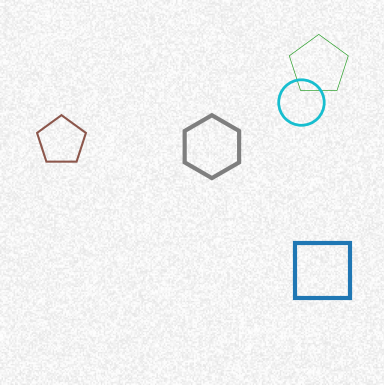[{"shape": "square", "thickness": 3, "radius": 0.36, "center": [0.839, 0.298]}, {"shape": "pentagon", "thickness": 0.5, "radius": 0.4, "center": [0.828, 0.83]}, {"shape": "pentagon", "thickness": 1.5, "radius": 0.33, "center": [0.16, 0.634]}, {"shape": "hexagon", "thickness": 3, "radius": 0.41, "center": [0.55, 0.619]}, {"shape": "circle", "thickness": 2, "radius": 0.3, "center": [0.783, 0.734]}]